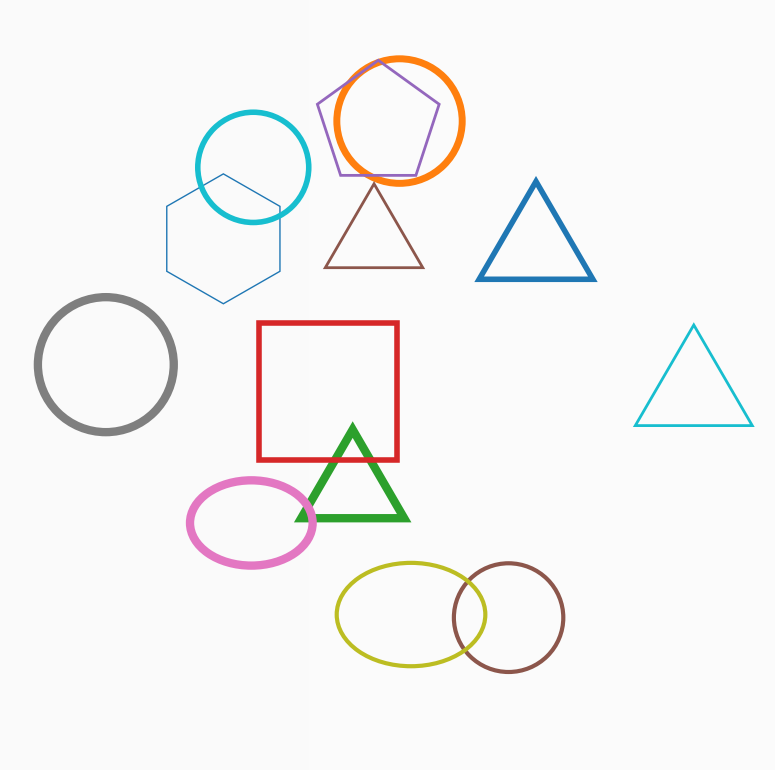[{"shape": "hexagon", "thickness": 0.5, "radius": 0.42, "center": [0.288, 0.69]}, {"shape": "triangle", "thickness": 2, "radius": 0.42, "center": [0.692, 0.68]}, {"shape": "circle", "thickness": 2.5, "radius": 0.4, "center": [0.516, 0.843]}, {"shape": "triangle", "thickness": 3, "radius": 0.38, "center": [0.455, 0.365]}, {"shape": "square", "thickness": 2, "radius": 0.45, "center": [0.424, 0.492]}, {"shape": "pentagon", "thickness": 1, "radius": 0.41, "center": [0.488, 0.839]}, {"shape": "circle", "thickness": 1.5, "radius": 0.35, "center": [0.656, 0.198]}, {"shape": "triangle", "thickness": 1, "radius": 0.36, "center": [0.483, 0.689]}, {"shape": "oval", "thickness": 3, "radius": 0.4, "center": [0.324, 0.321]}, {"shape": "circle", "thickness": 3, "radius": 0.44, "center": [0.137, 0.526]}, {"shape": "oval", "thickness": 1.5, "radius": 0.48, "center": [0.53, 0.202]}, {"shape": "triangle", "thickness": 1, "radius": 0.44, "center": [0.895, 0.491]}, {"shape": "circle", "thickness": 2, "radius": 0.36, "center": [0.327, 0.783]}]